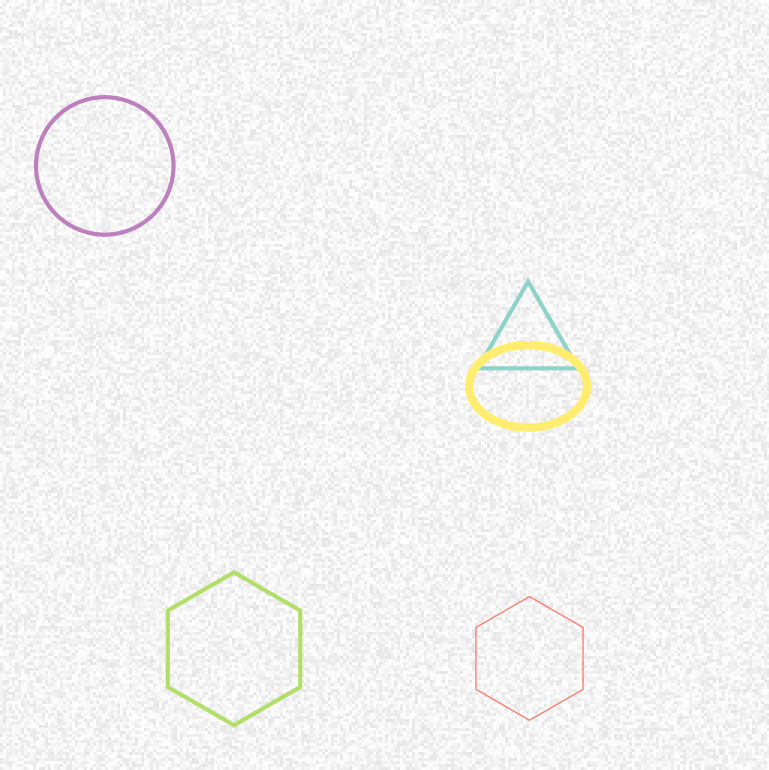[{"shape": "triangle", "thickness": 1.5, "radius": 0.38, "center": [0.686, 0.559]}, {"shape": "hexagon", "thickness": 0.5, "radius": 0.4, "center": [0.688, 0.145]}, {"shape": "hexagon", "thickness": 1.5, "radius": 0.5, "center": [0.304, 0.157]}, {"shape": "circle", "thickness": 1.5, "radius": 0.45, "center": [0.136, 0.785]}, {"shape": "oval", "thickness": 3, "radius": 0.38, "center": [0.686, 0.498]}]